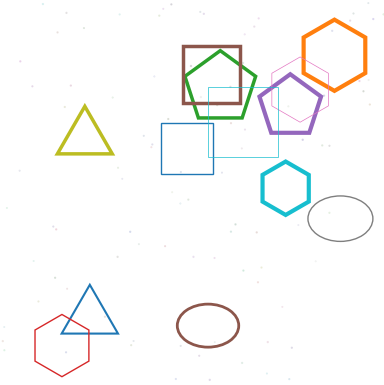[{"shape": "triangle", "thickness": 1.5, "radius": 0.42, "center": [0.233, 0.176]}, {"shape": "square", "thickness": 1, "radius": 0.33, "center": [0.486, 0.614]}, {"shape": "hexagon", "thickness": 3, "radius": 0.46, "center": [0.869, 0.856]}, {"shape": "pentagon", "thickness": 2.5, "radius": 0.48, "center": [0.572, 0.772]}, {"shape": "hexagon", "thickness": 1, "radius": 0.4, "center": [0.161, 0.102]}, {"shape": "pentagon", "thickness": 3, "radius": 0.42, "center": [0.754, 0.723]}, {"shape": "square", "thickness": 2.5, "radius": 0.37, "center": [0.549, 0.807]}, {"shape": "oval", "thickness": 2, "radius": 0.4, "center": [0.54, 0.154]}, {"shape": "hexagon", "thickness": 0.5, "radius": 0.42, "center": [0.78, 0.767]}, {"shape": "oval", "thickness": 1, "radius": 0.42, "center": [0.884, 0.432]}, {"shape": "triangle", "thickness": 2.5, "radius": 0.41, "center": [0.22, 0.641]}, {"shape": "square", "thickness": 0.5, "radius": 0.46, "center": [0.631, 0.684]}, {"shape": "hexagon", "thickness": 3, "radius": 0.35, "center": [0.742, 0.511]}]